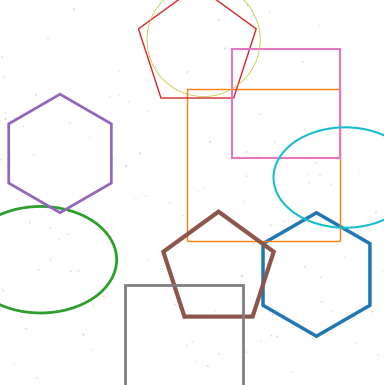[{"shape": "hexagon", "thickness": 2.5, "radius": 0.8, "center": [0.822, 0.287]}, {"shape": "square", "thickness": 1, "radius": 0.99, "center": [0.685, 0.571]}, {"shape": "oval", "thickness": 2, "radius": 0.99, "center": [0.105, 0.325]}, {"shape": "pentagon", "thickness": 1, "radius": 0.8, "center": [0.513, 0.875]}, {"shape": "hexagon", "thickness": 2, "radius": 0.77, "center": [0.156, 0.601]}, {"shape": "pentagon", "thickness": 3, "radius": 0.75, "center": [0.568, 0.3]}, {"shape": "square", "thickness": 1.5, "radius": 0.7, "center": [0.743, 0.731]}, {"shape": "square", "thickness": 2, "radius": 0.77, "center": [0.478, 0.107]}, {"shape": "circle", "thickness": 0.5, "radius": 0.74, "center": [0.529, 0.896]}, {"shape": "oval", "thickness": 1.5, "radius": 0.93, "center": [0.897, 0.539]}]